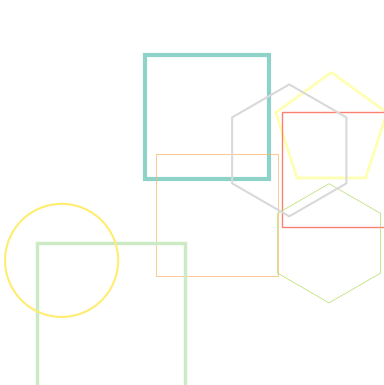[{"shape": "square", "thickness": 3, "radius": 0.81, "center": [0.538, 0.696]}, {"shape": "pentagon", "thickness": 2, "radius": 0.76, "center": [0.861, 0.661]}, {"shape": "square", "thickness": 1, "radius": 0.75, "center": [0.883, 0.559]}, {"shape": "square", "thickness": 0.5, "radius": 0.79, "center": [0.563, 0.442]}, {"shape": "hexagon", "thickness": 0.5, "radius": 0.77, "center": [0.855, 0.368]}, {"shape": "hexagon", "thickness": 1.5, "radius": 0.86, "center": [0.751, 0.609]}, {"shape": "square", "thickness": 2.5, "radius": 0.96, "center": [0.288, 0.177]}, {"shape": "circle", "thickness": 1.5, "radius": 0.73, "center": [0.16, 0.324]}]